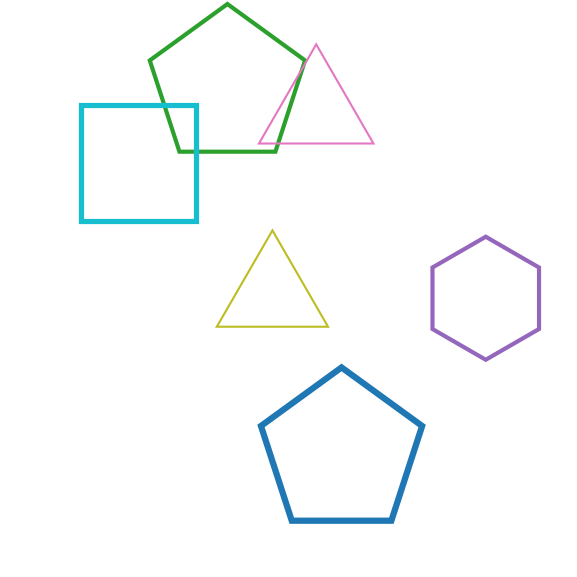[{"shape": "pentagon", "thickness": 3, "radius": 0.73, "center": [0.591, 0.216]}, {"shape": "pentagon", "thickness": 2, "radius": 0.71, "center": [0.394, 0.851]}, {"shape": "hexagon", "thickness": 2, "radius": 0.53, "center": [0.841, 0.483]}, {"shape": "triangle", "thickness": 1, "radius": 0.57, "center": [0.548, 0.808]}, {"shape": "triangle", "thickness": 1, "radius": 0.56, "center": [0.472, 0.489]}, {"shape": "square", "thickness": 2.5, "radius": 0.5, "center": [0.24, 0.717]}]